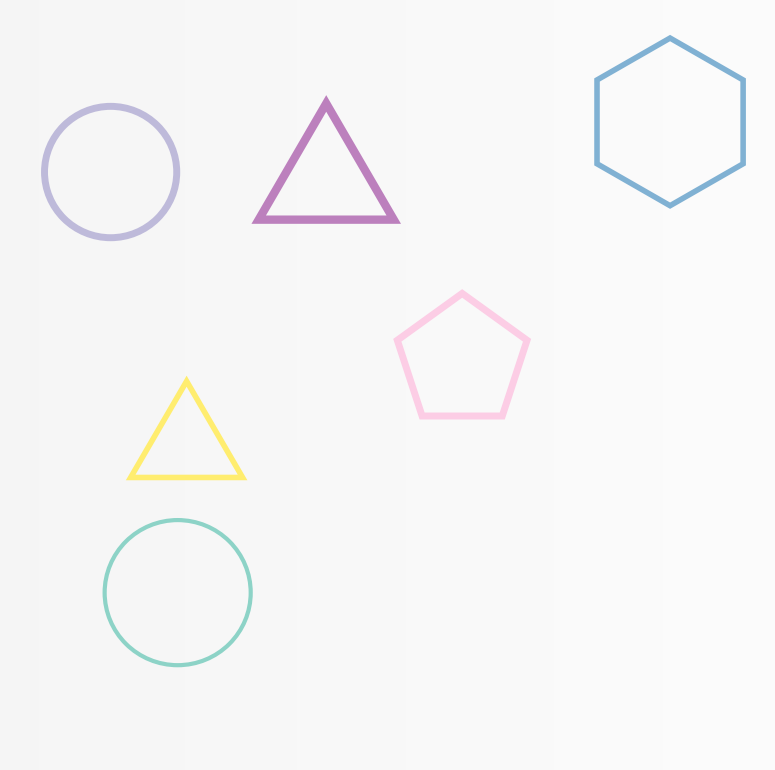[{"shape": "circle", "thickness": 1.5, "radius": 0.47, "center": [0.229, 0.23]}, {"shape": "circle", "thickness": 2.5, "radius": 0.43, "center": [0.143, 0.777]}, {"shape": "hexagon", "thickness": 2, "radius": 0.54, "center": [0.865, 0.842]}, {"shape": "pentagon", "thickness": 2.5, "radius": 0.44, "center": [0.596, 0.531]}, {"shape": "triangle", "thickness": 3, "radius": 0.5, "center": [0.421, 0.765]}, {"shape": "triangle", "thickness": 2, "radius": 0.42, "center": [0.241, 0.422]}]